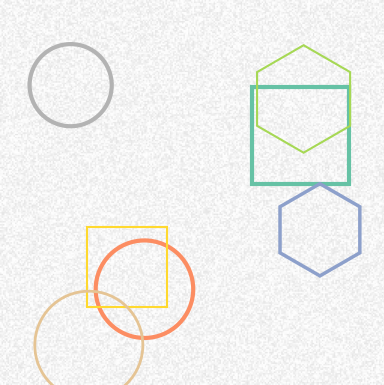[{"shape": "square", "thickness": 3, "radius": 0.63, "center": [0.78, 0.648]}, {"shape": "circle", "thickness": 3, "radius": 0.63, "center": [0.375, 0.249]}, {"shape": "hexagon", "thickness": 2.5, "radius": 0.6, "center": [0.831, 0.403]}, {"shape": "hexagon", "thickness": 1.5, "radius": 0.7, "center": [0.789, 0.743]}, {"shape": "square", "thickness": 1.5, "radius": 0.52, "center": [0.329, 0.306]}, {"shape": "circle", "thickness": 2, "radius": 0.7, "center": [0.231, 0.103]}, {"shape": "circle", "thickness": 3, "radius": 0.53, "center": [0.184, 0.779]}]